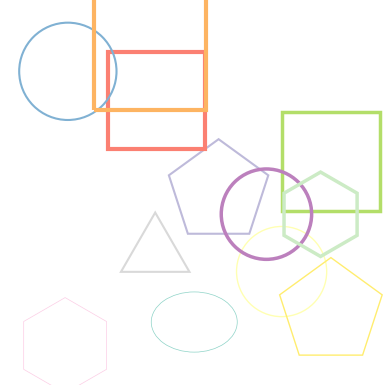[{"shape": "oval", "thickness": 0.5, "radius": 0.56, "center": [0.505, 0.164]}, {"shape": "circle", "thickness": 1, "radius": 0.59, "center": [0.731, 0.295]}, {"shape": "pentagon", "thickness": 1.5, "radius": 0.68, "center": [0.568, 0.503]}, {"shape": "square", "thickness": 3, "radius": 0.63, "center": [0.406, 0.739]}, {"shape": "circle", "thickness": 1.5, "radius": 0.63, "center": [0.176, 0.815]}, {"shape": "square", "thickness": 3, "radius": 0.73, "center": [0.39, 0.859]}, {"shape": "square", "thickness": 2.5, "radius": 0.64, "center": [0.86, 0.58]}, {"shape": "hexagon", "thickness": 0.5, "radius": 0.62, "center": [0.169, 0.103]}, {"shape": "triangle", "thickness": 1.5, "radius": 0.51, "center": [0.403, 0.345]}, {"shape": "circle", "thickness": 2.5, "radius": 0.59, "center": [0.692, 0.444]}, {"shape": "hexagon", "thickness": 2.5, "radius": 0.55, "center": [0.833, 0.443]}, {"shape": "pentagon", "thickness": 1, "radius": 0.7, "center": [0.859, 0.191]}]